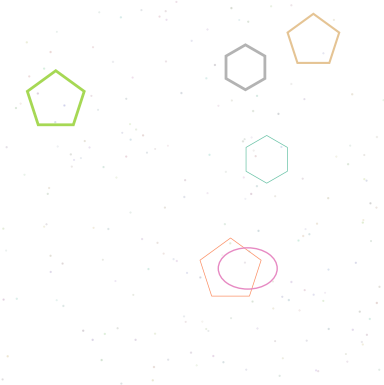[{"shape": "hexagon", "thickness": 0.5, "radius": 0.31, "center": [0.693, 0.586]}, {"shape": "pentagon", "thickness": 0.5, "radius": 0.42, "center": [0.599, 0.298]}, {"shape": "oval", "thickness": 1, "radius": 0.38, "center": [0.643, 0.303]}, {"shape": "pentagon", "thickness": 2, "radius": 0.39, "center": [0.145, 0.739]}, {"shape": "pentagon", "thickness": 1.5, "radius": 0.35, "center": [0.814, 0.894]}, {"shape": "hexagon", "thickness": 2, "radius": 0.29, "center": [0.638, 0.825]}]